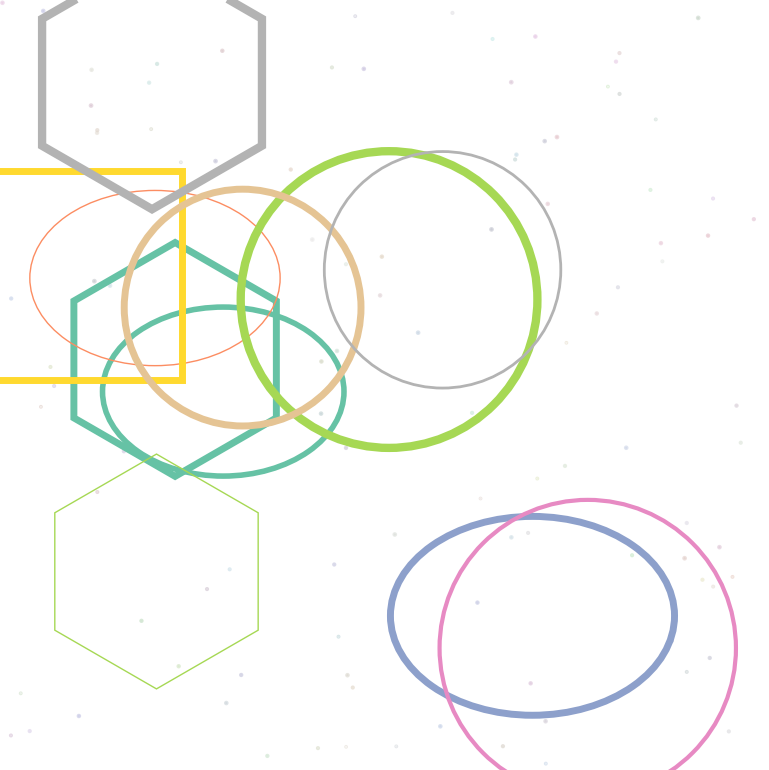[{"shape": "oval", "thickness": 2, "radius": 0.78, "center": [0.29, 0.491]}, {"shape": "hexagon", "thickness": 2.5, "radius": 0.76, "center": [0.227, 0.533]}, {"shape": "oval", "thickness": 0.5, "radius": 0.81, "center": [0.201, 0.639]}, {"shape": "oval", "thickness": 2.5, "radius": 0.92, "center": [0.692, 0.2]}, {"shape": "circle", "thickness": 1.5, "radius": 0.96, "center": [0.763, 0.158]}, {"shape": "hexagon", "thickness": 0.5, "radius": 0.76, "center": [0.203, 0.258]}, {"shape": "circle", "thickness": 3, "radius": 0.96, "center": [0.505, 0.611]}, {"shape": "square", "thickness": 2.5, "radius": 0.68, "center": [0.101, 0.642]}, {"shape": "circle", "thickness": 2.5, "radius": 0.77, "center": [0.315, 0.601]}, {"shape": "hexagon", "thickness": 3, "radius": 0.82, "center": [0.197, 0.893]}, {"shape": "circle", "thickness": 1, "radius": 0.77, "center": [0.575, 0.65]}]